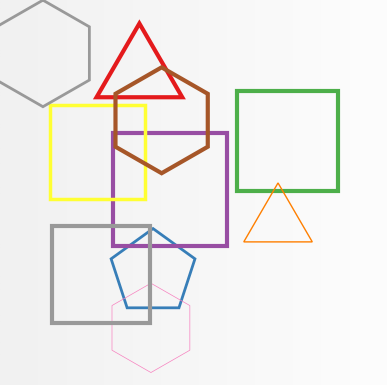[{"shape": "triangle", "thickness": 3, "radius": 0.64, "center": [0.36, 0.811]}, {"shape": "pentagon", "thickness": 2, "radius": 0.57, "center": [0.395, 0.293]}, {"shape": "square", "thickness": 3, "radius": 0.65, "center": [0.743, 0.635]}, {"shape": "square", "thickness": 3, "radius": 0.73, "center": [0.439, 0.509]}, {"shape": "triangle", "thickness": 1, "radius": 0.51, "center": [0.717, 0.423]}, {"shape": "square", "thickness": 2.5, "radius": 0.61, "center": [0.252, 0.604]}, {"shape": "hexagon", "thickness": 3, "radius": 0.69, "center": [0.417, 0.688]}, {"shape": "hexagon", "thickness": 0.5, "radius": 0.58, "center": [0.389, 0.148]}, {"shape": "square", "thickness": 3, "radius": 0.63, "center": [0.261, 0.287]}, {"shape": "hexagon", "thickness": 2, "radius": 0.69, "center": [0.111, 0.861]}]